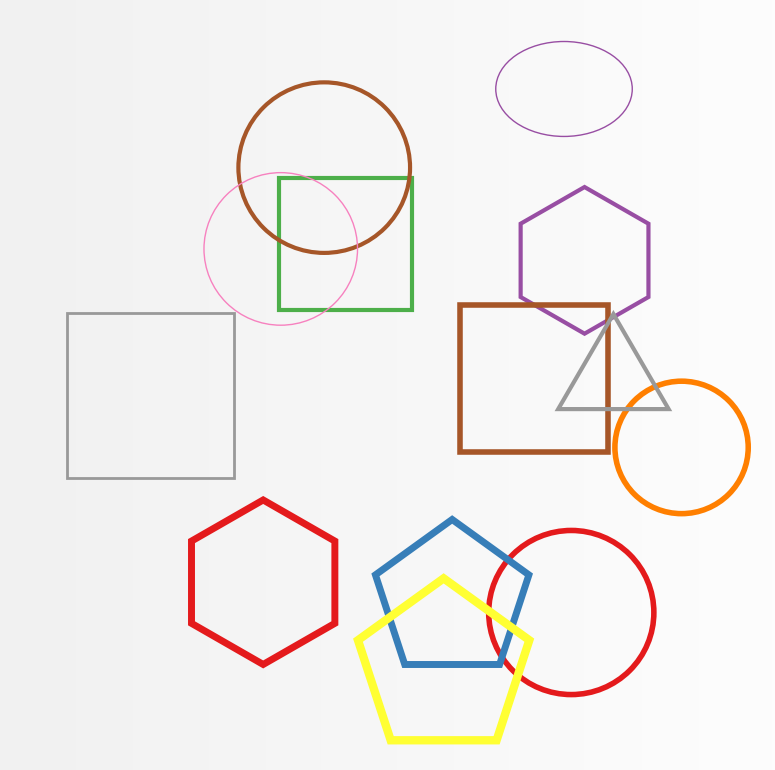[{"shape": "circle", "thickness": 2, "radius": 0.53, "center": [0.737, 0.205]}, {"shape": "hexagon", "thickness": 2.5, "radius": 0.53, "center": [0.34, 0.244]}, {"shape": "pentagon", "thickness": 2.5, "radius": 0.52, "center": [0.583, 0.221]}, {"shape": "square", "thickness": 1.5, "radius": 0.43, "center": [0.446, 0.683]}, {"shape": "oval", "thickness": 0.5, "radius": 0.44, "center": [0.728, 0.884]}, {"shape": "hexagon", "thickness": 1.5, "radius": 0.48, "center": [0.754, 0.662]}, {"shape": "circle", "thickness": 2, "radius": 0.43, "center": [0.879, 0.419]}, {"shape": "pentagon", "thickness": 3, "radius": 0.58, "center": [0.572, 0.133]}, {"shape": "square", "thickness": 2, "radius": 0.48, "center": [0.689, 0.509]}, {"shape": "circle", "thickness": 1.5, "radius": 0.55, "center": [0.418, 0.782]}, {"shape": "circle", "thickness": 0.5, "radius": 0.5, "center": [0.362, 0.677]}, {"shape": "square", "thickness": 1, "radius": 0.54, "center": [0.194, 0.487]}, {"shape": "triangle", "thickness": 1.5, "radius": 0.41, "center": [0.791, 0.51]}]